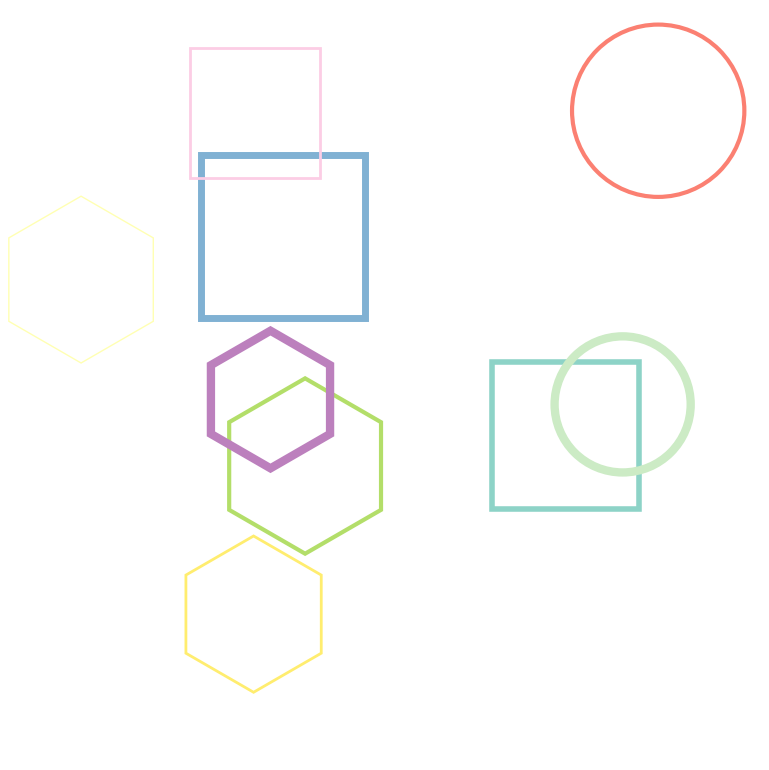[{"shape": "square", "thickness": 2, "radius": 0.48, "center": [0.734, 0.434]}, {"shape": "hexagon", "thickness": 0.5, "radius": 0.54, "center": [0.105, 0.637]}, {"shape": "circle", "thickness": 1.5, "radius": 0.56, "center": [0.855, 0.856]}, {"shape": "square", "thickness": 2.5, "radius": 0.53, "center": [0.368, 0.693]}, {"shape": "hexagon", "thickness": 1.5, "radius": 0.57, "center": [0.396, 0.395]}, {"shape": "square", "thickness": 1, "radius": 0.42, "center": [0.331, 0.853]}, {"shape": "hexagon", "thickness": 3, "radius": 0.45, "center": [0.351, 0.481]}, {"shape": "circle", "thickness": 3, "radius": 0.44, "center": [0.809, 0.475]}, {"shape": "hexagon", "thickness": 1, "radius": 0.51, "center": [0.329, 0.202]}]